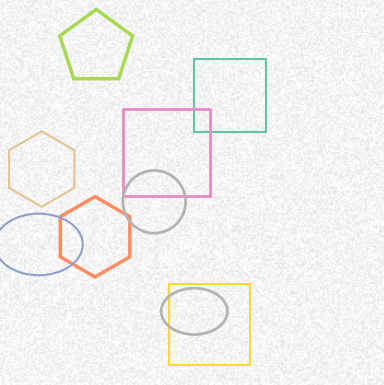[{"shape": "square", "thickness": 1.5, "radius": 0.47, "center": [0.598, 0.751]}, {"shape": "hexagon", "thickness": 2.5, "radius": 0.52, "center": [0.247, 0.385]}, {"shape": "oval", "thickness": 1.5, "radius": 0.57, "center": [0.101, 0.365]}, {"shape": "square", "thickness": 2, "radius": 0.56, "center": [0.433, 0.604]}, {"shape": "pentagon", "thickness": 2.5, "radius": 0.5, "center": [0.25, 0.876]}, {"shape": "square", "thickness": 1.5, "radius": 0.53, "center": [0.544, 0.156]}, {"shape": "hexagon", "thickness": 1.5, "radius": 0.49, "center": [0.108, 0.561]}, {"shape": "oval", "thickness": 2, "radius": 0.43, "center": [0.505, 0.191]}, {"shape": "circle", "thickness": 2, "radius": 0.41, "center": [0.401, 0.476]}]